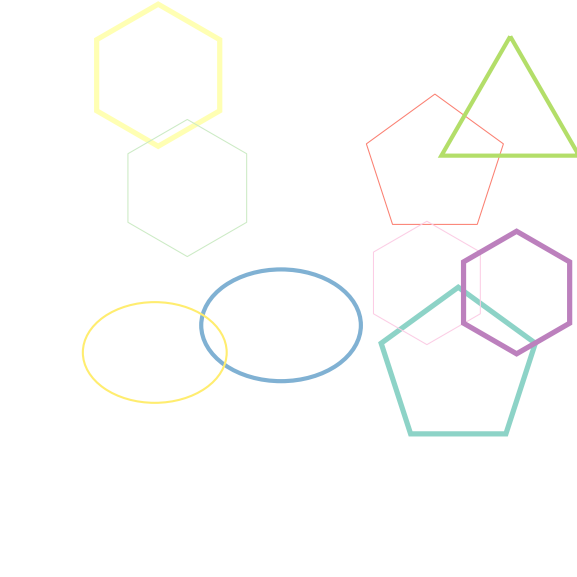[{"shape": "pentagon", "thickness": 2.5, "radius": 0.7, "center": [0.794, 0.361]}, {"shape": "hexagon", "thickness": 2.5, "radius": 0.62, "center": [0.274, 0.869]}, {"shape": "pentagon", "thickness": 0.5, "radius": 0.62, "center": [0.753, 0.711]}, {"shape": "oval", "thickness": 2, "radius": 0.69, "center": [0.487, 0.436]}, {"shape": "triangle", "thickness": 2, "radius": 0.69, "center": [0.884, 0.798]}, {"shape": "hexagon", "thickness": 0.5, "radius": 0.53, "center": [0.739, 0.509]}, {"shape": "hexagon", "thickness": 2.5, "radius": 0.53, "center": [0.895, 0.493]}, {"shape": "hexagon", "thickness": 0.5, "radius": 0.59, "center": [0.324, 0.674]}, {"shape": "oval", "thickness": 1, "radius": 0.62, "center": [0.268, 0.389]}]